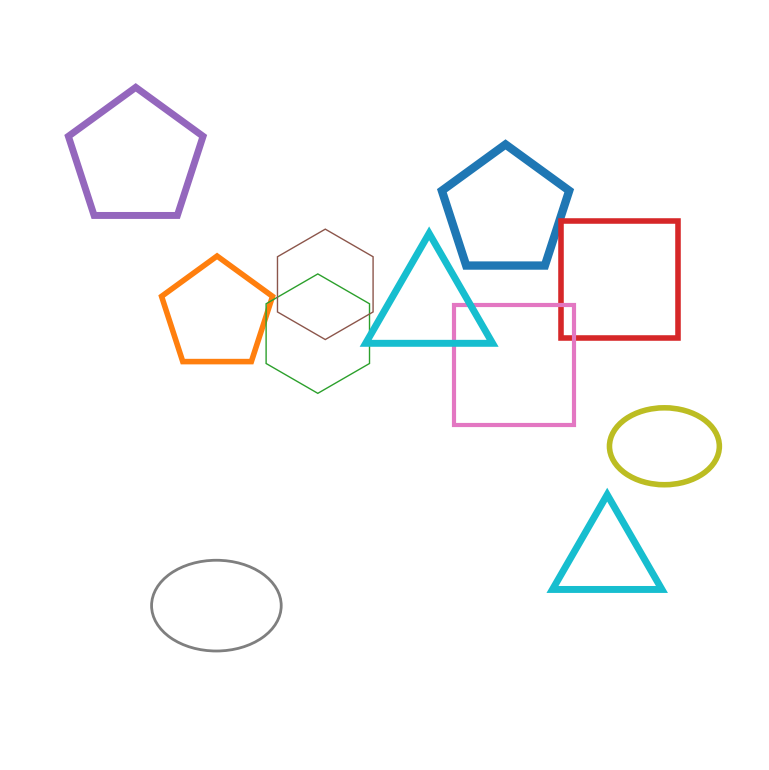[{"shape": "pentagon", "thickness": 3, "radius": 0.43, "center": [0.657, 0.725]}, {"shape": "pentagon", "thickness": 2, "radius": 0.38, "center": [0.282, 0.592]}, {"shape": "hexagon", "thickness": 0.5, "radius": 0.39, "center": [0.413, 0.567]}, {"shape": "square", "thickness": 2, "radius": 0.38, "center": [0.805, 0.637]}, {"shape": "pentagon", "thickness": 2.5, "radius": 0.46, "center": [0.176, 0.795]}, {"shape": "hexagon", "thickness": 0.5, "radius": 0.36, "center": [0.422, 0.631]}, {"shape": "square", "thickness": 1.5, "radius": 0.39, "center": [0.668, 0.526]}, {"shape": "oval", "thickness": 1, "radius": 0.42, "center": [0.281, 0.213]}, {"shape": "oval", "thickness": 2, "radius": 0.36, "center": [0.863, 0.42]}, {"shape": "triangle", "thickness": 2.5, "radius": 0.48, "center": [0.557, 0.602]}, {"shape": "triangle", "thickness": 2.5, "radius": 0.41, "center": [0.789, 0.275]}]